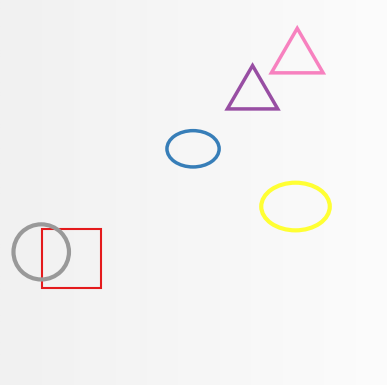[{"shape": "square", "thickness": 1.5, "radius": 0.38, "center": [0.185, 0.329]}, {"shape": "oval", "thickness": 2.5, "radius": 0.34, "center": [0.498, 0.614]}, {"shape": "triangle", "thickness": 2.5, "radius": 0.38, "center": [0.652, 0.755]}, {"shape": "oval", "thickness": 3, "radius": 0.44, "center": [0.763, 0.464]}, {"shape": "triangle", "thickness": 2.5, "radius": 0.39, "center": [0.767, 0.849]}, {"shape": "circle", "thickness": 3, "radius": 0.36, "center": [0.106, 0.346]}]